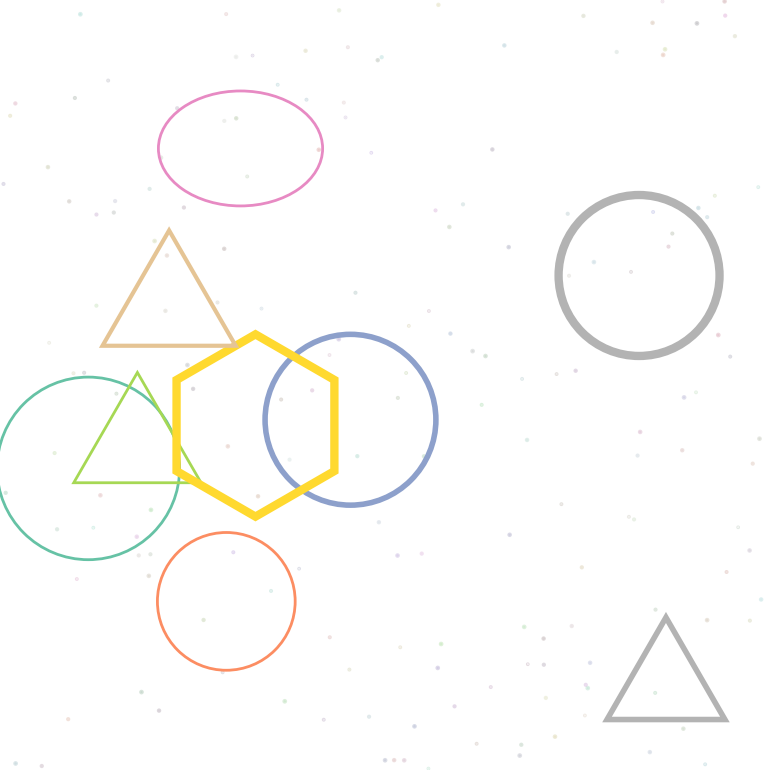[{"shape": "circle", "thickness": 1, "radius": 0.59, "center": [0.115, 0.392]}, {"shape": "circle", "thickness": 1, "radius": 0.45, "center": [0.294, 0.219]}, {"shape": "circle", "thickness": 2, "radius": 0.55, "center": [0.455, 0.455]}, {"shape": "oval", "thickness": 1, "radius": 0.53, "center": [0.312, 0.807]}, {"shape": "triangle", "thickness": 1, "radius": 0.48, "center": [0.178, 0.421]}, {"shape": "hexagon", "thickness": 3, "radius": 0.59, "center": [0.332, 0.447]}, {"shape": "triangle", "thickness": 1.5, "radius": 0.5, "center": [0.22, 0.601]}, {"shape": "triangle", "thickness": 2, "radius": 0.44, "center": [0.865, 0.11]}, {"shape": "circle", "thickness": 3, "radius": 0.52, "center": [0.83, 0.642]}]